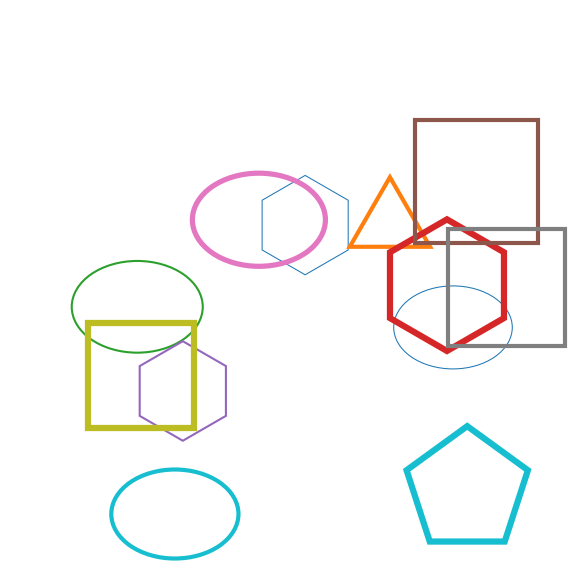[{"shape": "oval", "thickness": 0.5, "radius": 0.51, "center": [0.784, 0.432]}, {"shape": "hexagon", "thickness": 0.5, "radius": 0.43, "center": [0.528, 0.609]}, {"shape": "triangle", "thickness": 2, "radius": 0.4, "center": [0.675, 0.612]}, {"shape": "oval", "thickness": 1, "radius": 0.57, "center": [0.238, 0.468]}, {"shape": "hexagon", "thickness": 3, "radius": 0.57, "center": [0.774, 0.505]}, {"shape": "hexagon", "thickness": 1, "radius": 0.43, "center": [0.317, 0.322]}, {"shape": "square", "thickness": 2, "radius": 0.53, "center": [0.825, 0.685]}, {"shape": "oval", "thickness": 2.5, "radius": 0.58, "center": [0.448, 0.619]}, {"shape": "square", "thickness": 2, "radius": 0.51, "center": [0.877, 0.501]}, {"shape": "square", "thickness": 3, "radius": 0.46, "center": [0.244, 0.349]}, {"shape": "oval", "thickness": 2, "radius": 0.55, "center": [0.303, 0.109]}, {"shape": "pentagon", "thickness": 3, "radius": 0.55, "center": [0.809, 0.151]}]